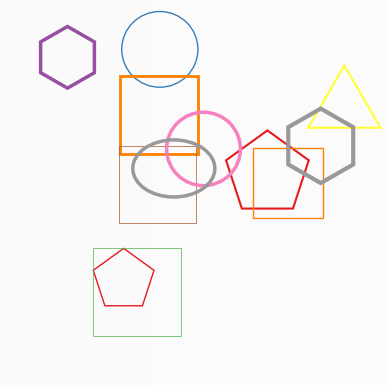[{"shape": "pentagon", "thickness": 1, "radius": 0.41, "center": [0.319, 0.272]}, {"shape": "pentagon", "thickness": 1.5, "radius": 0.56, "center": [0.69, 0.549]}, {"shape": "circle", "thickness": 1, "radius": 0.49, "center": [0.412, 0.872]}, {"shape": "square", "thickness": 0.5, "radius": 0.57, "center": [0.353, 0.242]}, {"shape": "hexagon", "thickness": 2.5, "radius": 0.4, "center": [0.174, 0.851]}, {"shape": "square", "thickness": 2, "radius": 0.5, "center": [0.411, 0.701]}, {"shape": "square", "thickness": 1, "radius": 0.45, "center": [0.744, 0.525]}, {"shape": "triangle", "thickness": 1.5, "radius": 0.54, "center": [0.889, 0.722]}, {"shape": "square", "thickness": 0.5, "radius": 0.5, "center": [0.406, 0.521]}, {"shape": "circle", "thickness": 2.5, "radius": 0.48, "center": [0.525, 0.613]}, {"shape": "oval", "thickness": 2.5, "radius": 0.53, "center": [0.449, 0.562]}, {"shape": "hexagon", "thickness": 3, "radius": 0.48, "center": [0.828, 0.621]}]